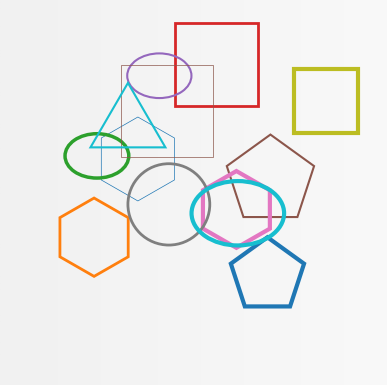[{"shape": "hexagon", "thickness": 0.5, "radius": 0.54, "center": [0.356, 0.587]}, {"shape": "pentagon", "thickness": 3, "radius": 0.5, "center": [0.69, 0.284]}, {"shape": "hexagon", "thickness": 2, "radius": 0.51, "center": [0.243, 0.384]}, {"shape": "oval", "thickness": 2.5, "radius": 0.41, "center": [0.25, 0.595]}, {"shape": "square", "thickness": 2, "radius": 0.54, "center": [0.558, 0.832]}, {"shape": "oval", "thickness": 1.5, "radius": 0.41, "center": [0.411, 0.803]}, {"shape": "square", "thickness": 0.5, "radius": 0.6, "center": [0.432, 0.712]}, {"shape": "pentagon", "thickness": 1.5, "radius": 0.59, "center": [0.698, 0.532]}, {"shape": "hexagon", "thickness": 3, "radius": 0.5, "center": [0.61, 0.456]}, {"shape": "circle", "thickness": 2, "radius": 0.53, "center": [0.436, 0.469]}, {"shape": "square", "thickness": 3, "radius": 0.41, "center": [0.842, 0.738]}, {"shape": "triangle", "thickness": 1.5, "radius": 0.56, "center": [0.33, 0.673]}, {"shape": "oval", "thickness": 3, "radius": 0.6, "center": [0.614, 0.446]}]